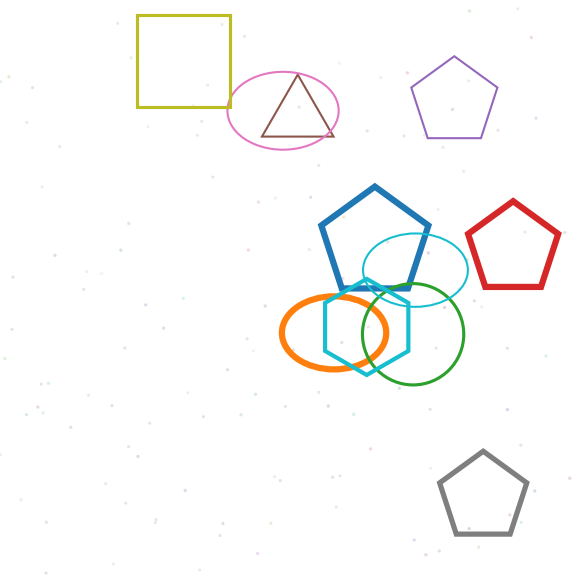[{"shape": "pentagon", "thickness": 3, "radius": 0.49, "center": [0.649, 0.579]}, {"shape": "oval", "thickness": 3, "radius": 0.45, "center": [0.578, 0.423]}, {"shape": "circle", "thickness": 1.5, "radius": 0.44, "center": [0.715, 0.42]}, {"shape": "pentagon", "thickness": 3, "radius": 0.41, "center": [0.889, 0.569]}, {"shape": "pentagon", "thickness": 1, "radius": 0.39, "center": [0.787, 0.823]}, {"shape": "triangle", "thickness": 1, "radius": 0.36, "center": [0.516, 0.798]}, {"shape": "oval", "thickness": 1, "radius": 0.48, "center": [0.49, 0.807]}, {"shape": "pentagon", "thickness": 2.5, "radius": 0.4, "center": [0.837, 0.138]}, {"shape": "square", "thickness": 1.5, "radius": 0.4, "center": [0.318, 0.893]}, {"shape": "hexagon", "thickness": 2, "radius": 0.42, "center": [0.635, 0.433]}, {"shape": "oval", "thickness": 1, "radius": 0.45, "center": [0.719, 0.531]}]